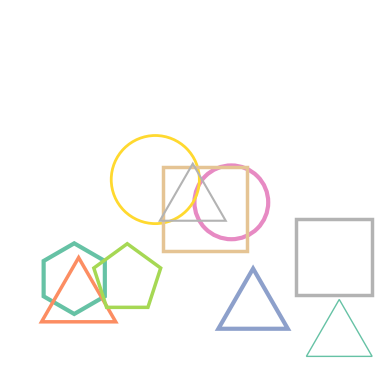[{"shape": "hexagon", "thickness": 3, "radius": 0.46, "center": [0.193, 0.276]}, {"shape": "triangle", "thickness": 1, "radius": 0.49, "center": [0.881, 0.124]}, {"shape": "triangle", "thickness": 2.5, "radius": 0.56, "center": [0.204, 0.22]}, {"shape": "triangle", "thickness": 3, "radius": 0.52, "center": [0.657, 0.198]}, {"shape": "circle", "thickness": 3, "radius": 0.48, "center": [0.601, 0.474]}, {"shape": "pentagon", "thickness": 2.5, "radius": 0.46, "center": [0.331, 0.276]}, {"shape": "circle", "thickness": 2, "radius": 0.57, "center": [0.403, 0.534]}, {"shape": "square", "thickness": 2.5, "radius": 0.55, "center": [0.532, 0.457]}, {"shape": "square", "thickness": 2.5, "radius": 0.5, "center": [0.867, 0.332]}, {"shape": "triangle", "thickness": 1.5, "radius": 0.49, "center": [0.501, 0.476]}]